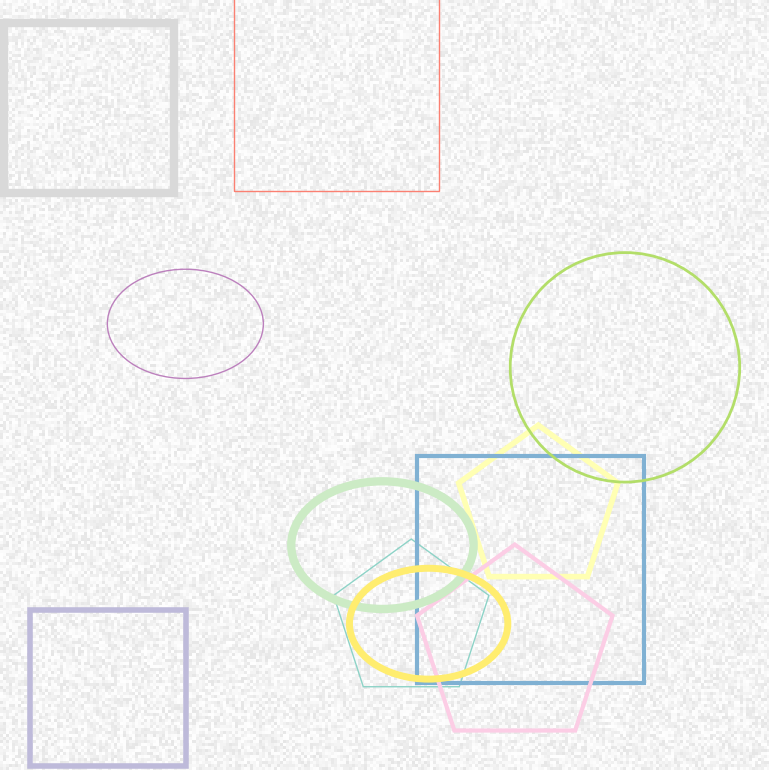[{"shape": "pentagon", "thickness": 0.5, "radius": 0.53, "center": [0.534, 0.194]}, {"shape": "pentagon", "thickness": 2, "radius": 0.54, "center": [0.699, 0.339]}, {"shape": "square", "thickness": 2, "radius": 0.51, "center": [0.141, 0.106]}, {"shape": "square", "thickness": 0.5, "radius": 0.67, "center": [0.437, 0.885]}, {"shape": "square", "thickness": 1.5, "radius": 0.74, "center": [0.689, 0.26]}, {"shape": "circle", "thickness": 1, "radius": 0.75, "center": [0.812, 0.523]}, {"shape": "pentagon", "thickness": 1.5, "radius": 0.67, "center": [0.669, 0.159]}, {"shape": "square", "thickness": 3, "radius": 0.55, "center": [0.115, 0.86]}, {"shape": "oval", "thickness": 0.5, "radius": 0.51, "center": [0.241, 0.579]}, {"shape": "oval", "thickness": 3, "radius": 0.59, "center": [0.497, 0.292]}, {"shape": "oval", "thickness": 2.5, "radius": 0.51, "center": [0.557, 0.19]}]